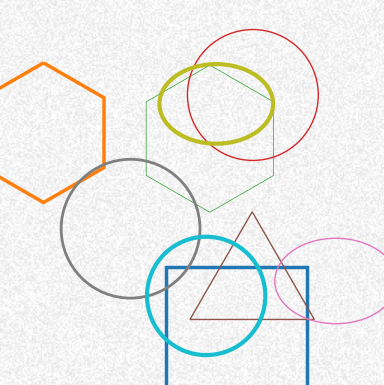[{"shape": "square", "thickness": 2.5, "radius": 0.92, "center": [0.615, 0.123]}, {"shape": "hexagon", "thickness": 2.5, "radius": 0.91, "center": [0.113, 0.655]}, {"shape": "hexagon", "thickness": 0.5, "radius": 0.96, "center": [0.545, 0.64]}, {"shape": "circle", "thickness": 1, "radius": 0.85, "center": [0.657, 0.753]}, {"shape": "triangle", "thickness": 1, "radius": 0.93, "center": [0.655, 0.263]}, {"shape": "oval", "thickness": 1, "radius": 0.79, "center": [0.872, 0.27]}, {"shape": "circle", "thickness": 2, "radius": 0.9, "center": [0.339, 0.406]}, {"shape": "oval", "thickness": 3, "radius": 0.74, "center": [0.562, 0.73]}, {"shape": "circle", "thickness": 3, "radius": 0.77, "center": [0.535, 0.231]}]